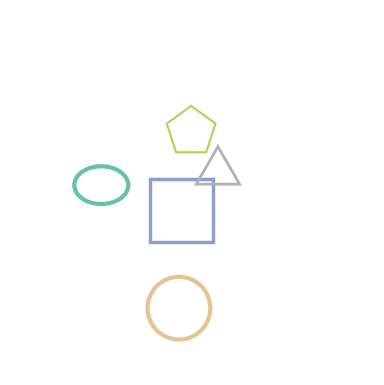[{"shape": "oval", "thickness": 3, "radius": 0.35, "center": [0.263, 0.519]}, {"shape": "square", "thickness": 2.5, "radius": 0.41, "center": [0.471, 0.453]}, {"shape": "pentagon", "thickness": 1.5, "radius": 0.33, "center": [0.496, 0.658]}, {"shape": "circle", "thickness": 3, "radius": 0.41, "center": [0.465, 0.2]}, {"shape": "triangle", "thickness": 2, "radius": 0.33, "center": [0.566, 0.554]}]